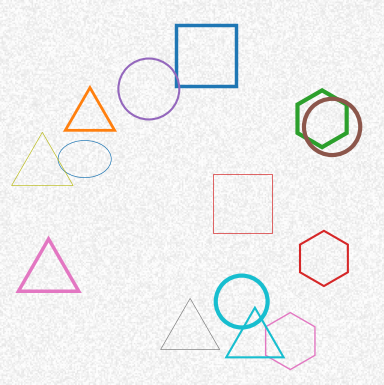[{"shape": "square", "thickness": 2.5, "radius": 0.39, "center": [0.535, 0.855]}, {"shape": "oval", "thickness": 0.5, "radius": 0.35, "center": [0.22, 0.587]}, {"shape": "triangle", "thickness": 2, "radius": 0.37, "center": [0.234, 0.698]}, {"shape": "hexagon", "thickness": 3, "radius": 0.37, "center": [0.837, 0.691]}, {"shape": "square", "thickness": 0.5, "radius": 0.39, "center": [0.63, 0.471]}, {"shape": "hexagon", "thickness": 1.5, "radius": 0.36, "center": [0.841, 0.329]}, {"shape": "circle", "thickness": 1.5, "radius": 0.4, "center": [0.387, 0.769]}, {"shape": "circle", "thickness": 3, "radius": 0.37, "center": [0.863, 0.67]}, {"shape": "triangle", "thickness": 2.5, "radius": 0.45, "center": [0.126, 0.289]}, {"shape": "hexagon", "thickness": 1, "radius": 0.37, "center": [0.754, 0.114]}, {"shape": "triangle", "thickness": 0.5, "radius": 0.44, "center": [0.494, 0.136]}, {"shape": "triangle", "thickness": 0.5, "radius": 0.46, "center": [0.11, 0.564]}, {"shape": "triangle", "thickness": 1.5, "radius": 0.43, "center": [0.662, 0.115]}, {"shape": "circle", "thickness": 3, "radius": 0.34, "center": [0.628, 0.217]}]